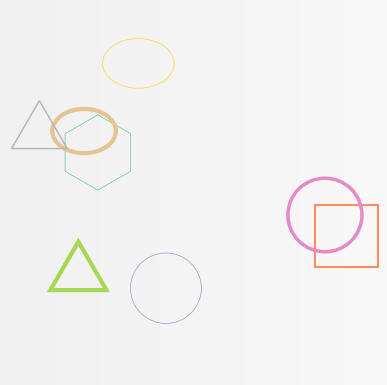[{"shape": "hexagon", "thickness": 0.5, "radius": 0.49, "center": [0.253, 0.604]}, {"shape": "square", "thickness": 1.5, "radius": 0.4, "center": [0.894, 0.387]}, {"shape": "circle", "thickness": 0.5, "radius": 0.46, "center": [0.428, 0.251]}, {"shape": "circle", "thickness": 2.5, "radius": 0.48, "center": [0.839, 0.442]}, {"shape": "triangle", "thickness": 3, "radius": 0.42, "center": [0.202, 0.288]}, {"shape": "oval", "thickness": 0.5, "radius": 0.46, "center": [0.357, 0.835]}, {"shape": "oval", "thickness": 3, "radius": 0.41, "center": [0.217, 0.66]}, {"shape": "triangle", "thickness": 1, "radius": 0.42, "center": [0.102, 0.656]}]